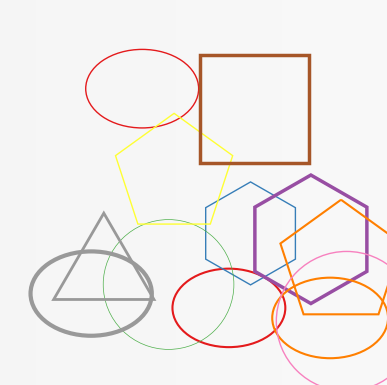[{"shape": "oval", "thickness": 1.5, "radius": 0.73, "center": [0.591, 0.2]}, {"shape": "oval", "thickness": 1, "radius": 0.73, "center": [0.367, 0.77]}, {"shape": "hexagon", "thickness": 1, "radius": 0.67, "center": [0.647, 0.394]}, {"shape": "circle", "thickness": 0.5, "radius": 0.84, "center": [0.435, 0.261]}, {"shape": "hexagon", "thickness": 2.5, "radius": 0.83, "center": [0.802, 0.378]}, {"shape": "oval", "thickness": 1.5, "radius": 0.75, "center": [0.852, 0.174]}, {"shape": "pentagon", "thickness": 1.5, "radius": 0.82, "center": [0.88, 0.317]}, {"shape": "pentagon", "thickness": 1, "radius": 0.79, "center": [0.449, 0.547]}, {"shape": "square", "thickness": 2.5, "radius": 0.7, "center": [0.657, 0.717]}, {"shape": "circle", "thickness": 1, "radius": 0.91, "center": [0.895, 0.165]}, {"shape": "oval", "thickness": 3, "radius": 0.78, "center": [0.235, 0.237]}, {"shape": "triangle", "thickness": 2, "radius": 0.75, "center": [0.268, 0.297]}]